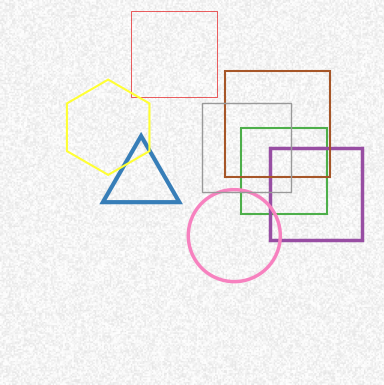[{"shape": "square", "thickness": 0.5, "radius": 0.56, "center": [0.452, 0.859]}, {"shape": "triangle", "thickness": 3, "radius": 0.57, "center": [0.367, 0.532]}, {"shape": "square", "thickness": 1.5, "radius": 0.56, "center": [0.738, 0.557]}, {"shape": "square", "thickness": 2.5, "radius": 0.6, "center": [0.82, 0.495]}, {"shape": "hexagon", "thickness": 1.5, "radius": 0.62, "center": [0.281, 0.669]}, {"shape": "square", "thickness": 1.5, "radius": 0.68, "center": [0.722, 0.678]}, {"shape": "circle", "thickness": 2.5, "radius": 0.6, "center": [0.609, 0.388]}, {"shape": "square", "thickness": 1, "radius": 0.58, "center": [0.64, 0.617]}]